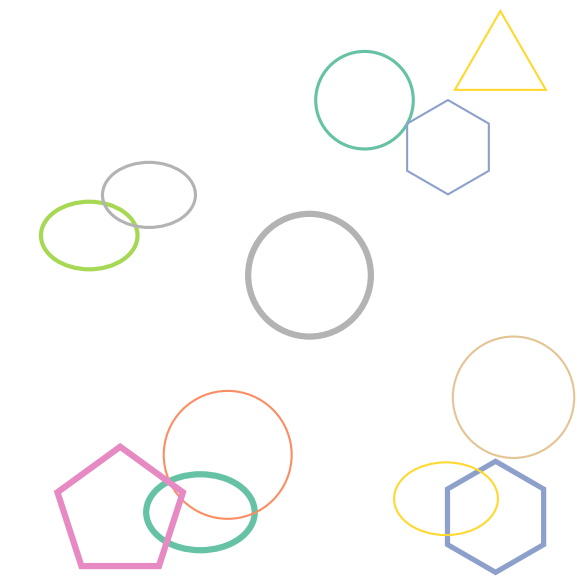[{"shape": "oval", "thickness": 3, "radius": 0.47, "center": [0.347, 0.112]}, {"shape": "circle", "thickness": 1.5, "radius": 0.42, "center": [0.631, 0.826]}, {"shape": "circle", "thickness": 1, "radius": 0.55, "center": [0.394, 0.211]}, {"shape": "hexagon", "thickness": 1, "radius": 0.41, "center": [0.776, 0.744]}, {"shape": "hexagon", "thickness": 2.5, "radius": 0.48, "center": [0.858, 0.104]}, {"shape": "pentagon", "thickness": 3, "radius": 0.57, "center": [0.208, 0.111]}, {"shape": "oval", "thickness": 2, "radius": 0.42, "center": [0.155, 0.591]}, {"shape": "oval", "thickness": 1, "radius": 0.45, "center": [0.772, 0.136]}, {"shape": "triangle", "thickness": 1, "radius": 0.45, "center": [0.866, 0.889]}, {"shape": "circle", "thickness": 1, "radius": 0.53, "center": [0.889, 0.311]}, {"shape": "circle", "thickness": 3, "radius": 0.53, "center": [0.536, 0.523]}, {"shape": "oval", "thickness": 1.5, "radius": 0.4, "center": [0.258, 0.662]}]